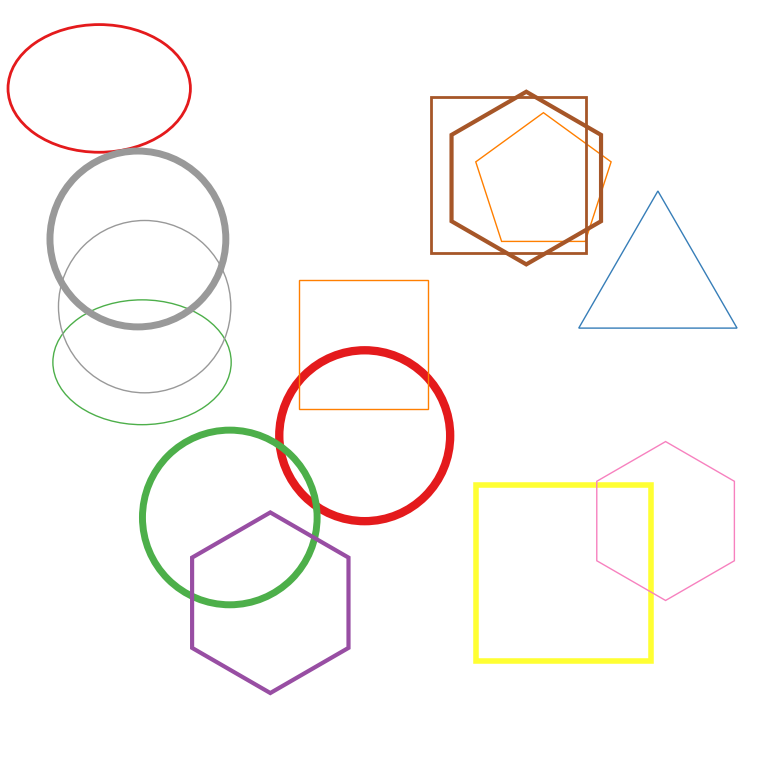[{"shape": "oval", "thickness": 1, "radius": 0.59, "center": [0.129, 0.885]}, {"shape": "circle", "thickness": 3, "radius": 0.55, "center": [0.474, 0.434]}, {"shape": "triangle", "thickness": 0.5, "radius": 0.59, "center": [0.854, 0.633]}, {"shape": "oval", "thickness": 0.5, "radius": 0.58, "center": [0.184, 0.53]}, {"shape": "circle", "thickness": 2.5, "radius": 0.57, "center": [0.298, 0.328]}, {"shape": "hexagon", "thickness": 1.5, "radius": 0.59, "center": [0.351, 0.217]}, {"shape": "pentagon", "thickness": 0.5, "radius": 0.46, "center": [0.706, 0.761]}, {"shape": "square", "thickness": 0.5, "radius": 0.42, "center": [0.472, 0.553]}, {"shape": "square", "thickness": 2, "radius": 0.57, "center": [0.732, 0.256]}, {"shape": "square", "thickness": 1, "radius": 0.5, "center": [0.66, 0.773]}, {"shape": "hexagon", "thickness": 1.5, "radius": 0.56, "center": [0.683, 0.769]}, {"shape": "hexagon", "thickness": 0.5, "radius": 0.52, "center": [0.864, 0.323]}, {"shape": "circle", "thickness": 0.5, "radius": 0.56, "center": [0.188, 0.602]}, {"shape": "circle", "thickness": 2.5, "radius": 0.57, "center": [0.179, 0.69]}]